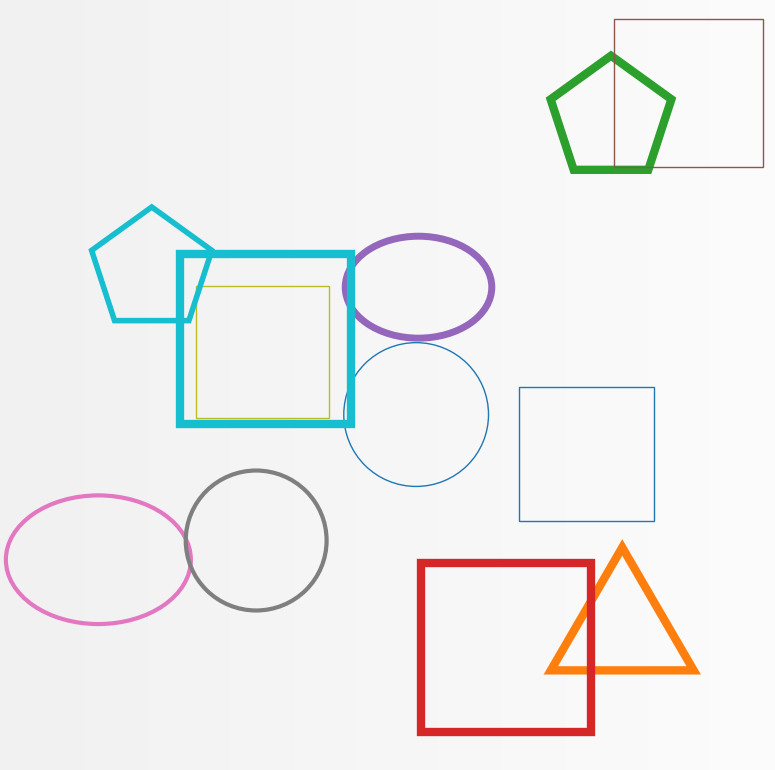[{"shape": "square", "thickness": 0.5, "radius": 0.44, "center": [0.757, 0.411]}, {"shape": "circle", "thickness": 0.5, "radius": 0.47, "center": [0.537, 0.462]}, {"shape": "triangle", "thickness": 3, "radius": 0.53, "center": [0.803, 0.183]}, {"shape": "pentagon", "thickness": 3, "radius": 0.41, "center": [0.788, 0.846]}, {"shape": "square", "thickness": 3, "radius": 0.55, "center": [0.653, 0.159]}, {"shape": "oval", "thickness": 2.5, "radius": 0.47, "center": [0.54, 0.627]}, {"shape": "square", "thickness": 0.5, "radius": 0.48, "center": [0.889, 0.88]}, {"shape": "oval", "thickness": 1.5, "radius": 0.6, "center": [0.127, 0.273]}, {"shape": "circle", "thickness": 1.5, "radius": 0.45, "center": [0.331, 0.298]}, {"shape": "square", "thickness": 0.5, "radius": 0.43, "center": [0.339, 0.543]}, {"shape": "square", "thickness": 3, "radius": 0.55, "center": [0.343, 0.56]}, {"shape": "pentagon", "thickness": 2, "radius": 0.41, "center": [0.196, 0.65]}]